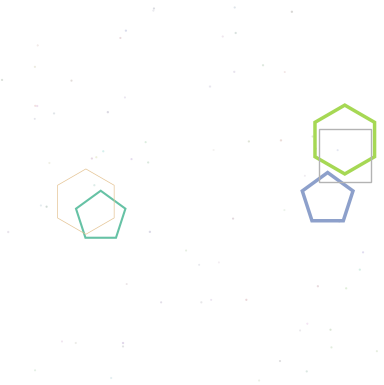[{"shape": "pentagon", "thickness": 1.5, "radius": 0.34, "center": [0.262, 0.437]}, {"shape": "pentagon", "thickness": 2.5, "radius": 0.35, "center": [0.851, 0.483]}, {"shape": "hexagon", "thickness": 2.5, "radius": 0.45, "center": [0.896, 0.638]}, {"shape": "hexagon", "thickness": 0.5, "radius": 0.42, "center": [0.223, 0.476]}, {"shape": "square", "thickness": 1, "radius": 0.34, "center": [0.896, 0.596]}]